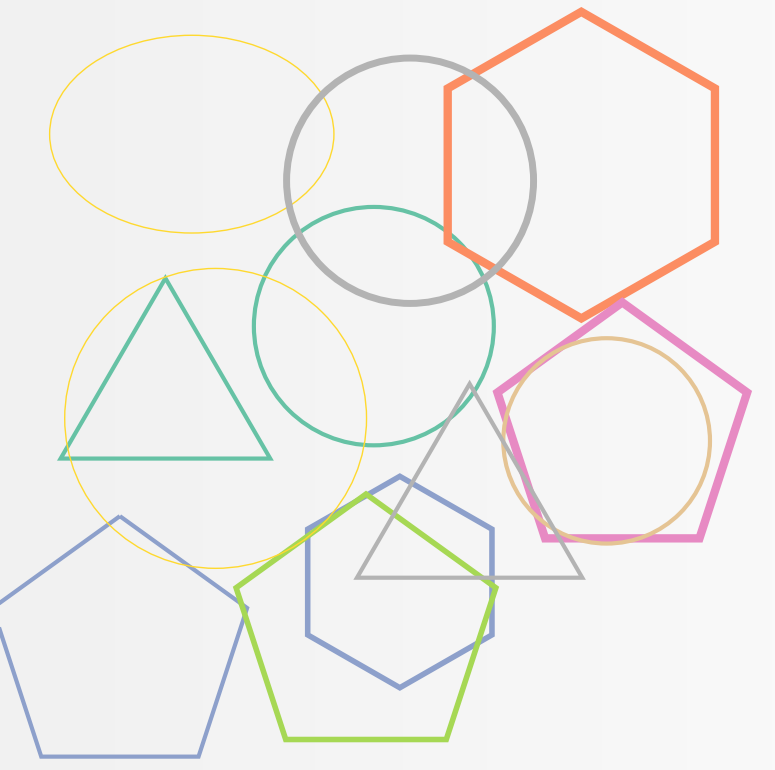[{"shape": "triangle", "thickness": 1.5, "radius": 0.78, "center": [0.213, 0.483]}, {"shape": "circle", "thickness": 1.5, "radius": 0.77, "center": [0.482, 0.576]}, {"shape": "hexagon", "thickness": 3, "radius": 1.0, "center": [0.75, 0.786]}, {"shape": "hexagon", "thickness": 2, "radius": 0.69, "center": [0.516, 0.244]}, {"shape": "pentagon", "thickness": 1.5, "radius": 0.86, "center": [0.155, 0.157]}, {"shape": "pentagon", "thickness": 3, "radius": 0.85, "center": [0.803, 0.438]}, {"shape": "pentagon", "thickness": 2, "radius": 0.88, "center": [0.472, 0.182]}, {"shape": "oval", "thickness": 0.5, "radius": 0.92, "center": [0.247, 0.826]}, {"shape": "circle", "thickness": 0.5, "radius": 0.97, "center": [0.278, 0.457]}, {"shape": "circle", "thickness": 1.5, "radius": 0.67, "center": [0.783, 0.427]}, {"shape": "circle", "thickness": 2.5, "radius": 0.8, "center": [0.529, 0.765]}, {"shape": "triangle", "thickness": 1.5, "radius": 0.84, "center": [0.606, 0.334]}]